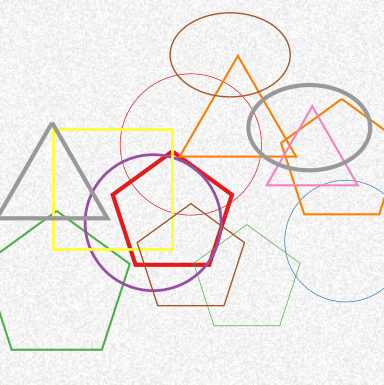[{"shape": "pentagon", "thickness": 3, "radius": 0.81, "center": [0.448, 0.444]}, {"shape": "circle", "thickness": 0.5, "radius": 0.92, "center": [0.496, 0.625]}, {"shape": "circle", "thickness": 0.5, "radius": 0.79, "center": [0.897, 0.374]}, {"shape": "pentagon", "thickness": 1.5, "radius": 1.0, "center": [0.147, 0.253]}, {"shape": "pentagon", "thickness": 0.5, "radius": 0.73, "center": [0.641, 0.271]}, {"shape": "circle", "thickness": 2, "radius": 0.88, "center": [0.398, 0.422]}, {"shape": "triangle", "thickness": 1.5, "radius": 0.87, "center": [0.618, 0.68]}, {"shape": "pentagon", "thickness": 1.5, "radius": 0.83, "center": [0.888, 0.577]}, {"shape": "square", "thickness": 2, "radius": 0.78, "center": [0.292, 0.508]}, {"shape": "pentagon", "thickness": 1, "radius": 0.73, "center": [0.496, 0.325]}, {"shape": "oval", "thickness": 1, "radius": 0.78, "center": [0.598, 0.858]}, {"shape": "triangle", "thickness": 1.5, "radius": 0.68, "center": [0.811, 0.587]}, {"shape": "triangle", "thickness": 3, "radius": 0.83, "center": [0.135, 0.516]}, {"shape": "oval", "thickness": 3, "radius": 0.79, "center": [0.803, 0.668]}]